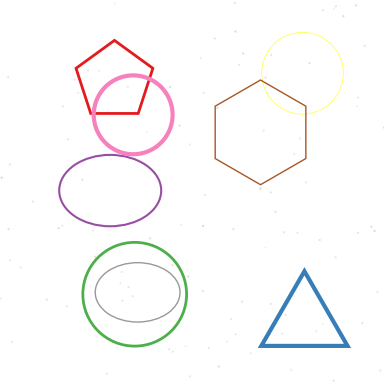[{"shape": "pentagon", "thickness": 2, "radius": 0.52, "center": [0.297, 0.79]}, {"shape": "triangle", "thickness": 3, "radius": 0.65, "center": [0.791, 0.166]}, {"shape": "circle", "thickness": 2, "radius": 0.67, "center": [0.35, 0.236]}, {"shape": "oval", "thickness": 1.5, "radius": 0.66, "center": [0.286, 0.505]}, {"shape": "circle", "thickness": 0.5, "radius": 0.53, "center": [0.786, 0.81]}, {"shape": "hexagon", "thickness": 1, "radius": 0.68, "center": [0.677, 0.656]}, {"shape": "circle", "thickness": 3, "radius": 0.51, "center": [0.346, 0.702]}, {"shape": "oval", "thickness": 1, "radius": 0.55, "center": [0.357, 0.241]}]